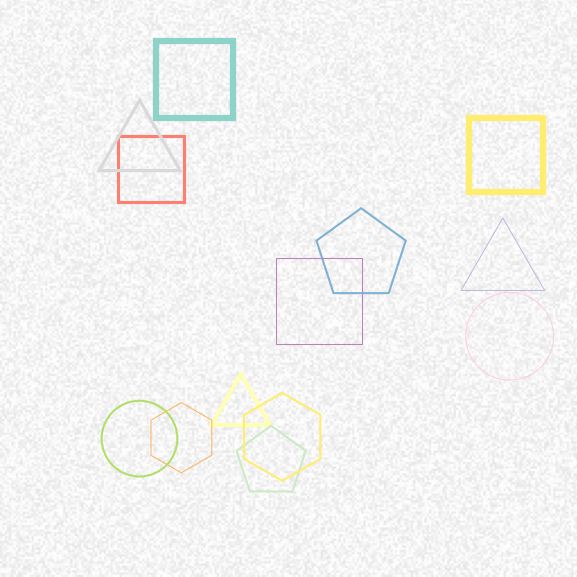[{"shape": "square", "thickness": 3, "radius": 0.33, "center": [0.336, 0.862]}, {"shape": "triangle", "thickness": 2, "radius": 0.29, "center": [0.417, 0.293]}, {"shape": "triangle", "thickness": 0.5, "radius": 0.42, "center": [0.871, 0.538]}, {"shape": "square", "thickness": 1.5, "radius": 0.29, "center": [0.261, 0.707]}, {"shape": "pentagon", "thickness": 1, "radius": 0.41, "center": [0.625, 0.557]}, {"shape": "hexagon", "thickness": 0.5, "radius": 0.3, "center": [0.314, 0.241]}, {"shape": "circle", "thickness": 1, "radius": 0.33, "center": [0.242, 0.24]}, {"shape": "circle", "thickness": 0.5, "radius": 0.38, "center": [0.883, 0.417]}, {"shape": "triangle", "thickness": 1.5, "radius": 0.41, "center": [0.242, 0.744]}, {"shape": "square", "thickness": 0.5, "radius": 0.37, "center": [0.552, 0.478]}, {"shape": "pentagon", "thickness": 1, "radius": 0.31, "center": [0.469, 0.199]}, {"shape": "square", "thickness": 3, "radius": 0.32, "center": [0.876, 0.731]}, {"shape": "hexagon", "thickness": 1, "radius": 0.38, "center": [0.489, 0.243]}]